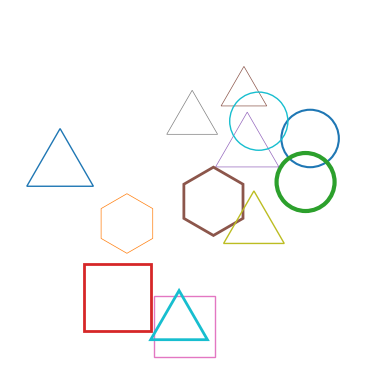[{"shape": "triangle", "thickness": 1, "radius": 0.5, "center": [0.156, 0.566]}, {"shape": "circle", "thickness": 1.5, "radius": 0.37, "center": [0.805, 0.64]}, {"shape": "hexagon", "thickness": 0.5, "radius": 0.39, "center": [0.33, 0.419]}, {"shape": "circle", "thickness": 3, "radius": 0.38, "center": [0.794, 0.527]}, {"shape": "square", "thickness": 2, "radius": 0.44, "center": [0.305, 0.228]}, {"shape": "triangle", "thickness": 0.5, "radius": 0.47, "center": [0.642, 0.614]}, {"shape": "triangle", "thickness": 0.5, "radius": 0.34, "center": [0.634, 0.759]}, {"shape": "hexagon", "thickness": 2, "radius": 0.44, "center": [0.554, 0.477]}, {"shape": "square", "thickness": 1, "radius": 0.4, "center": [0.479, 0.151]}, {"shape": "triangle", "thickness": 0.5, "radius": 0.38, "center": [0.499, 0.689]}, {"shape": "triangle", "thickness": 1, "radius": 0.45, "center": [0.66, 0.413]}, {"shape": "circle", "thickness": 1, "radius": 0.38, "center": [0.672, 0.685]}, {"shape": "triangle", "thickness": 2, "radius": 0.43, "center": [0.465, 0.16]}]